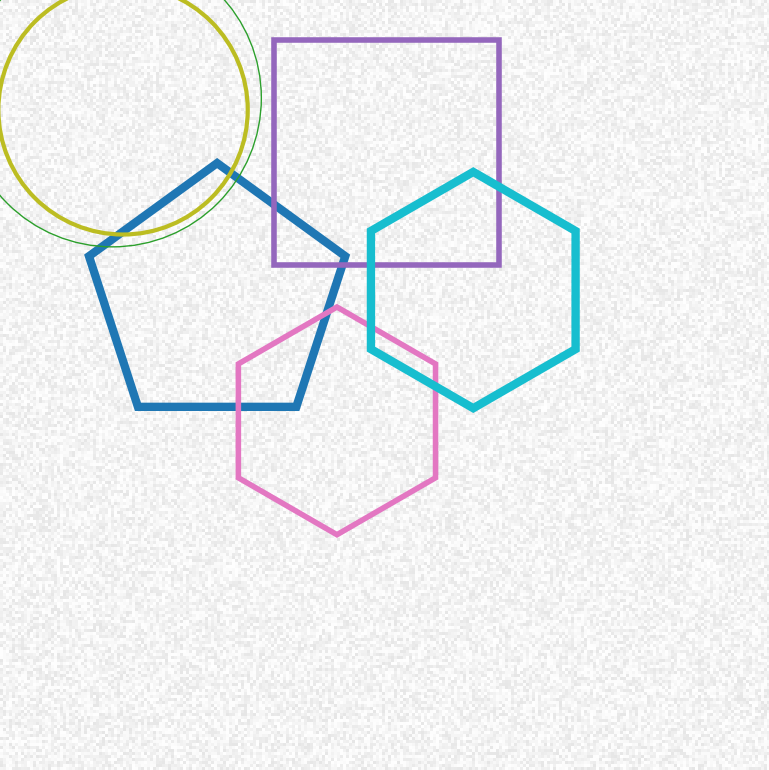[{"shape": "pentagon", "thickness": 3, "radius": 0.87, "center": [0.282, 0.613]}, {"shape": "circle", "thickness": 0.5, "radius": 0.97, "center": [0.146, 0.873]}, {"shape": "square", "thickness": 2, "radius": 0.73, "center": [0.502, 0.802]}, {"shape": "hexagon", "thickness": 2, "radius": 0.74, "center": [0.438, 0.453]}, {"shape": "circle", "thickness": 1.5, "radius": 0.81, "center": [0.16, 0.857]}, {"shape": "hexagon", "thickness": 3, "radius": 0.77, "center": [0.615, 0.623]}]